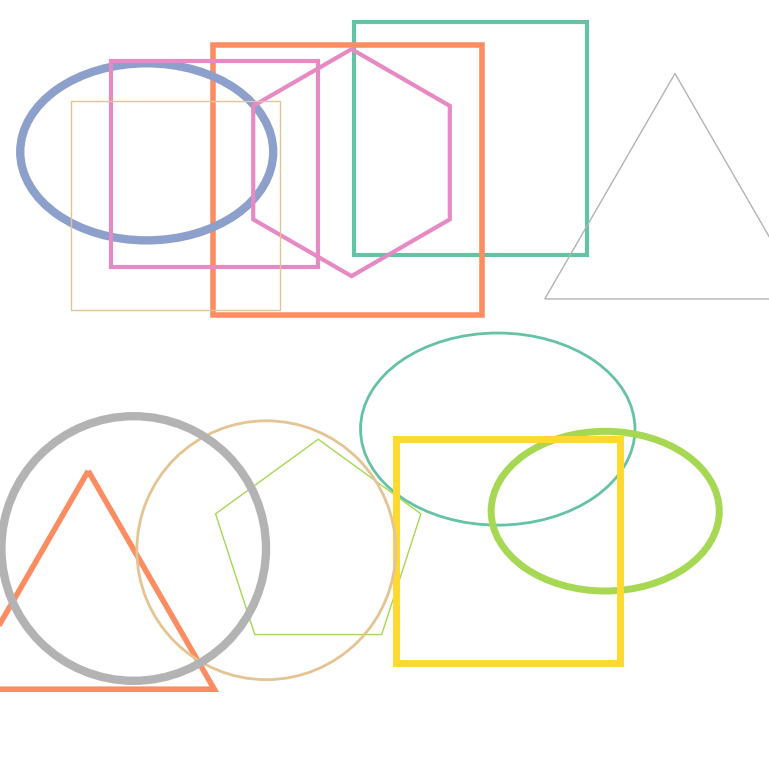[{"shape": "oval", "thickness": 1, "radius": 0.89, "center": [0.646, 0.443]}, {"shape": "square", "thickness": 1.5, "radius": 0.76, "center": [0.611, 0.821]}, {"shape": "square", "thickness": 2, "radius": 0.87, "center": [0.451, 0.766]}, {"shape": "triangle", "thickness": 2, "radius": 0.94, "center": [0.115, 0.199]}, {"shape": "oval", "thickness": 3, "radius": 0.82, "center": [0.191, 0.803]}, {"shape": "hexagon", "thickness": 1.5, "radius": 0.74, "center": [0.457, 0.789]}, {"shape": "square", "thickness": 1.5, "radius": 0.67, "center": [0.279, 0.787]}, {"shape": "pentagon", "thickness": 0.5, "radius": 0.7, "center": [0.413, 0.289]}, {"shape": "oval", "thickness": 2.5, "radius": 0.74, "center": [0.786, 0.336]}, {"shape": "square", "thickness": 2.5, "radius": 0.73, "center": [0.66, 0.284]}, {"shape": "circle", "thickness": 1, "radius": 0.84, "center": [0.346, 0.285]}, {"shape": "square", "thickness": 0.5, "radius": 0.68, "center": [0.228, 0.734]}, {"shape": "triangle", "thickness": 0.5, "radius": 0.98, "center": [0.877, 0.709]}, {"shape": "circle", "thickness": 3, "radius": 0.86, "center": [0.174, 0.288]}]